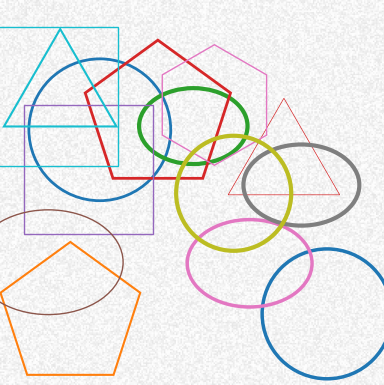[{"shape": "circle", "thickness": 2.5, "radius": 0.84, "center": [0.85, 0.185]}, {"shape": "circle", "thickness": 2, "radius": 0.92, "center": [0.259, 0.663]}, {"shape": "pentagon", "thickness": 1.5, "radius": 0.95, "center": [0.183, 0.181]}, {"shape": "oval", "thickness": 3, "radius": 0.7, "center": [0.502, 0.673]}, {"shape": "triangle", "thickness": 0.5, "radius": 0.84, "center": [0.737, 0.578]}, {"shape": "pentagon", "thickness": 2, "radius": 0.99, "center": [0.41, 0.697]}, {"shape": "square", "thickness": 1, "radius": 0.84, "center": [0.23, 0.561]}, {"shape": "oval", "thickness": 1, "radius": 0.97, "center": [0.125, 0.319]}, {"shape": "oval", "thickness": 2.5, "radius": 0.81, "center": [0.648, 0.316]}, {"shape": "hexagon", "thickness": 1, "radius": 0.78, "center": [0.557, 0.727]}, {"shape": "oval", "thickness": 3, "radius": 0.75, "center": [0.783, 0.519]}, {"shape": "circle", "thickness": 3, "radius": 0.75, "center": [0.607, 0.498]}, {"shape": "square", "thickness": 1, "radius": 0.9, "center": [0.125, 0.748]}, {"shape": "triangle", "thickness": 1.5, "radius": 0.84, "center": [0.156, 0.756]}]